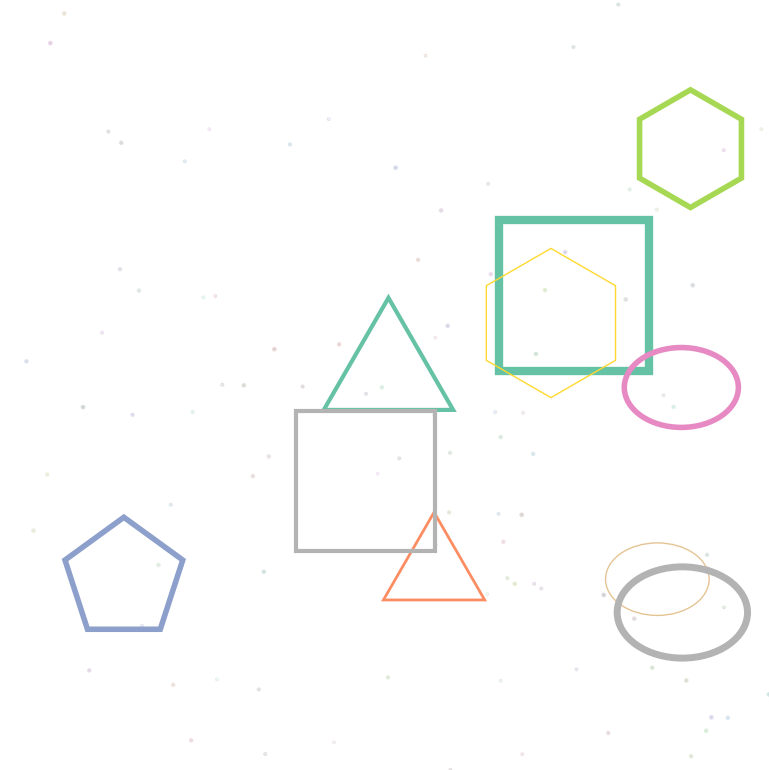[{"shape": "square", "thickness": 3, "radius": 0.49, "center": [0.745, 0.616]}, {"shape": "triangle", "thickness": 1.5, "radius": 0.49, "center": [0.504, 0.516]}, {"shape": "triangle", "thickness": 1, "radius": 0.38, "center": [0.564, 0.259]}, {"shape": "pentagon", "thickness": 2, "radius": 0.4, "center": [0.161, 0.248]}, {"shape": "oval", "thickness": 2, "radius": 0.37, "center": [0.885, 0.497]}, {"shape": "hexagon", "thickness": 2, "radius": 0.38, "center": [0.897, 0.807]}, {"shape": "hexagon", "thickness": 0.5, "radius": 0.48, "center": [0.715, 0.58]}, {"shape": "oval", "thickness": 0.5, "radius": 0.34, "center": [0.854, 0.248]}, {"shape": "square", "thickness": 1.5, "radius": 0.45, "center": [0.475, 0.375]}, {"shape": "oval", "thickness": 2.5, "radius": 0.42, "center": [0.886, 0.205]}]